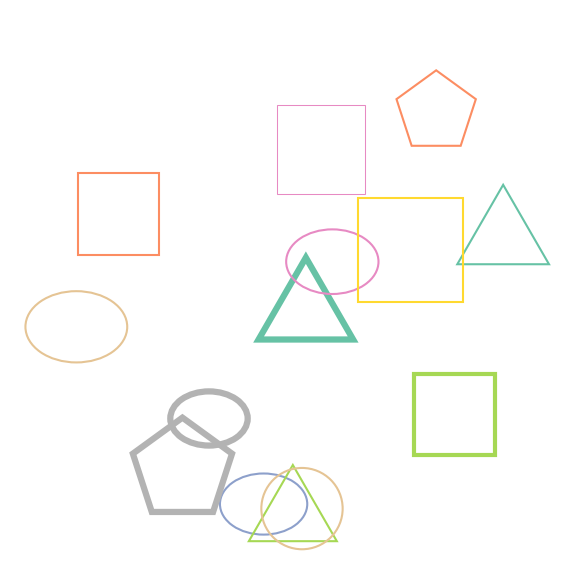[{"shape": "triangle", "thickness": 3, "radius": 0.47, "center": [0.53, 0.459]}, {"shape": "triangle", "thickness": 1, "radius": 0.46, "center": [0.871, 0.587]}, {"shape": "pentagon", "thickness": 1, "radius": 0.36, "center": [0.755, 0.805]}, {"shape": "square", "thickness": 1, "radius": 0.35, "center": [0.206, 0.628]}, {"shape": "oval", "thickness": 1, "radius": 0.38, "center": [0.456, 0.126]}, {"shape": "oval", "thickness": 1, "radius": 0.4, "center": [0.575, 0.546]}, {"shape": "square", "thickness": 0.5, "radius": 0.38, "center": [0.556, 0.74]}, {"shape": "triangle", "thickness": 1, "radius": 0.44, "center": [0.507, 0.106]}, {"shape": "square", "thickness": 2, "radius": 0.35, "center": [0.787, 0.282]}, {"shape": "square", "thickness": 1, "radius": 0.45, "center": [0.711, 0.566]}, {"shape": "oval", "thickness": 1, "radius": 0.44, "center": [0.132, 0.433]}, {"shape": "circle", "thickness": 1, "radius": 0.35, "center": [0.523, 0.118]}, {"shape": "pentagon", "thickness": 3, "radius": 0.45, "center": [0.316, 0.186]}, {"shape": "oval", "thickness": 3, "radius": 0.33, "center": [0.362, 0.275]}]